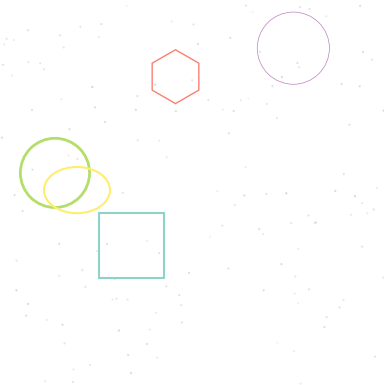[{"shape": "square", "thickness": 1.5, "radius": 0.42, "center": [0.342, 0.362]}, {"shape": "hexagon", "thickness": 1, "radius": 0.35, "center": [0.456, 0.801]}, {"shape": "circle", "thickness": 2, "radius": 0.45, "center": [0.143, 0.551]}, {"shape": "circle", "thickness": 0.5, "radius": 0.47, "center": [0.762, 0.875]}, {"shape": "oval", "thickness": 1.5, "radius": 0.43, "center": [0.2, 0.506]}]